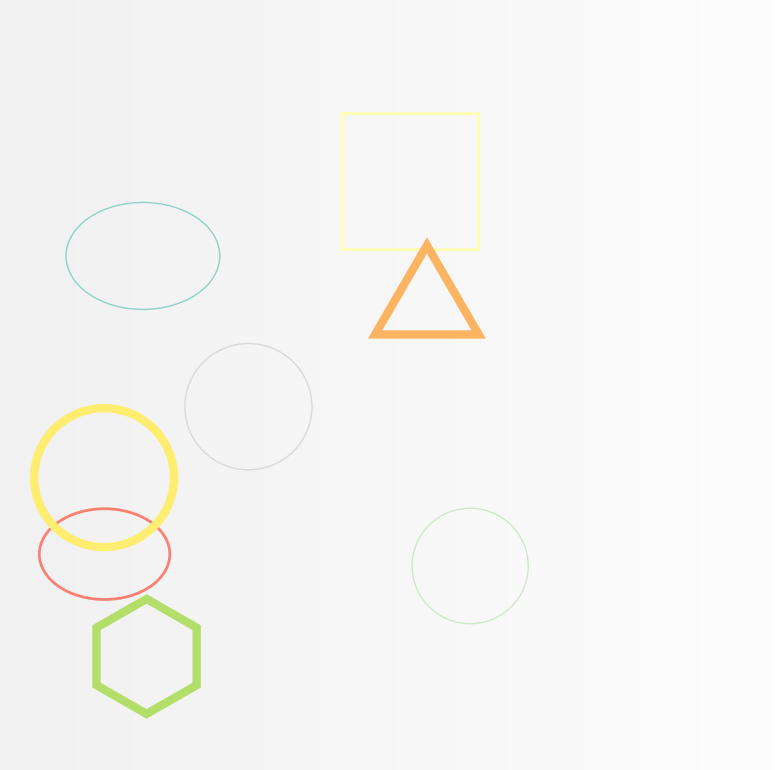[{"shape": "oval", "thickness": 0.5, "radius": 0.5, "center": [0.184, 0.668]}, {"shape": "square", "thickness": 1, "radius": 0.44, "center": [0.529, 0.765]}, {"shape": "oval", "thickness": 1, "radius": 0.42, "center": [0.135, 0.28]}, {"shape": "triangle", "thickness": 3, "radius": 0.39, "center": [0.551, 0.604]}, {"shape": "hexagon", "thickness": 3, "radius": 0.37, "center": [0.189, 0.148]}, {"shape": "circle", "thickness": 0.5, "radius": 0.41, "center": [0.321, 0.472]}, {"shape": "circle", "thickness": 0.5, "radius": 0.37, "center": [0.607, 0.265]}, {"shape": "circle", "thickness": 3, "radius": 0.45, "center": [0.134, 0.38]}]